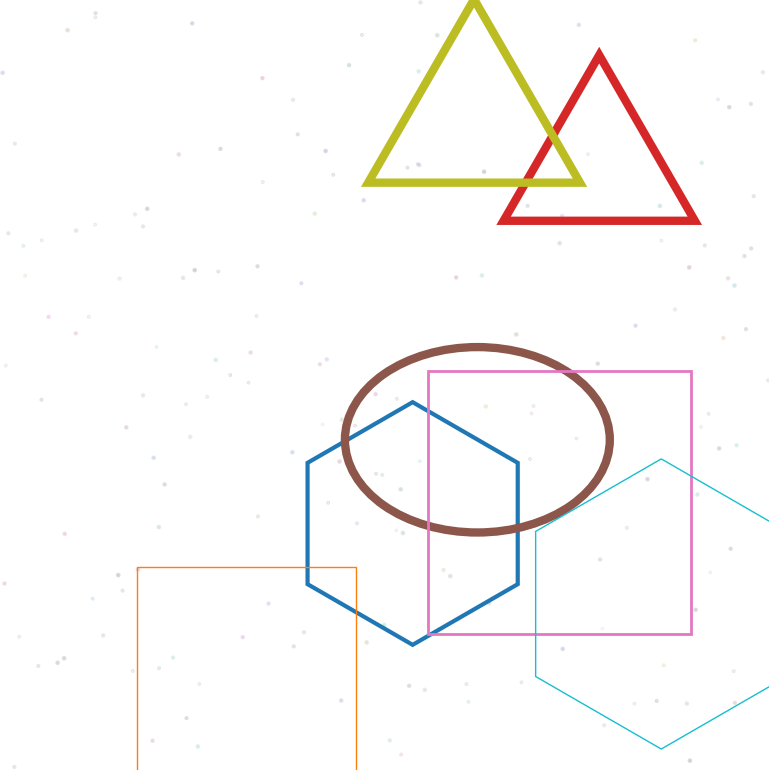[{"shape": "hexagon", "thickness": 1.5, "radius": 0.79, "center": [0.536, 0.32]}, {"shape": "square", "thickness": 0.5, "radius": 0.71, "center": [0.32, 0.121]}, {"shape": "triangle", "thickness": 3, "radius": 0.72, "center": [0.778, 0.785]}, {"shape": "oval", "thickness": 3, "radius": 0.86, "center": [0.62, 0.429]}, {"shape": "square", "thickness": 1, "radius": 0.85, "center": [0.726, 0.348]}, {"shape": "triangle", "thickness": 3, "radius": 0.79, "center": [0.616, 0.842]}, {"shape": "hexagon", "thickness": 0.5, "radius": 0.94, "center": [0.859, 0.216]}]